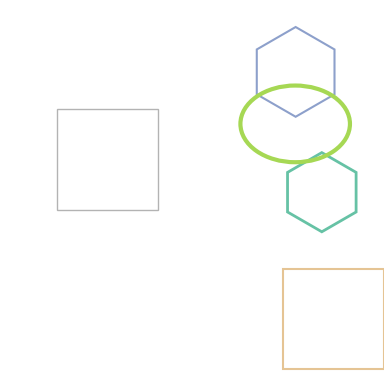[{"shape": "hexagon", "thickness": 2, "radius": 0.51, "center": [0.836, 0.501]}, {"shape": "hexagon", "thickness": 1.5, "radius": 0.58, "center": [0.768, 0.813]}, {"shape": "oval", "thickness": 3, "radius": 0.71, "center": [0.767, 0.678]}, {"shape": "square", "thickness": 1.5, "radius": 0.65, "center": [0.867, 0.171]}, {"shape": "square", "thickness": 1, "radius": 0.66, "center": [0.279, 0.585]}]